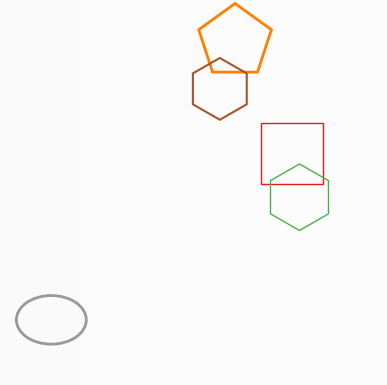[{"shape": "square", "thickness": 1, "radius": 0.4, "center": [0.754, 0.602]}, {"shape": "hexagon", "thickness": 1, "radius": 0.43, "center": [0.773, 0.488]}, {"shape": "pentagon", "thickness": 2, "radius": 0.49, "center": [0.607, 0.892]}, {"shape": "hexagon", "thickness": 1.5, "radius": 0.4, "center": [0.567, 0.769]}, {"shape": "oval", "thickness": 2, "radius": 0.45, "center": [0.132, 0.169]}]